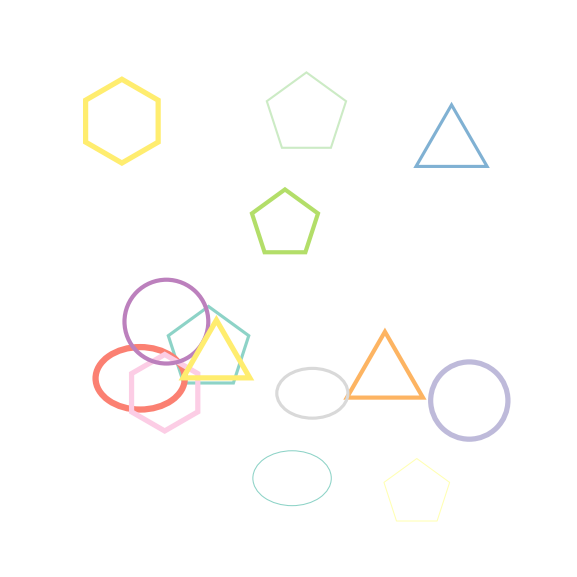[{"shape": "oval", "thickness": 0.5, "radius": 0.34, "center": [0.506, 0.171]}, {"shape": "pentagon", "thickness": 1.5, "radius": 0.37, "center": [0.361, 0.395]}, {"shape": "pentagon", "thickness": 0.5, "radius": 0.3, "center": [0.722, 0.145]}, {"shape": "circle", "thickness": 2.5, "radius": 0.33, "center": [0.813, 0.306]}, {"shape": "oval", "thickness": 3, "radius": 0.39, "center": [0.243, 0.344]}, {"shape": "triangle", "thickness": 1.5, "radius": 0.36, "center": [0.782, 0.746]}, {"shape": "triangle", "thickness": 2, "radius": 0.38, "center": [0.667, 0.349]}, {"shape": "pentagon", "thickness": 2, "radius": 0.3, "center": [0.493, 0.611]}, {"shape": "hexagon", "thickness": 2.5, "radius": 0.33, "center": [0.285, 0.319]}, {"shape": "oval", "thickness": 1.5, "radius": 0.31, "center": [0.541, 0.318]}, {"shape": "circle", "thickness": 2, "radius": 0.36, "center": [0.288, 0.442]}, {"shape": "pentagon", "thickness": 1, "radius": 0.36, "center": [0.531, 0.802]}, {"shape": "hexagon", "thickness": 2.5, "radius": 0.36, "center": [0.211, 0.789]}, {"shape": "triangle", "thickness": 2.5, "radius": 0.33, "center": [0.375, 0.378]}]